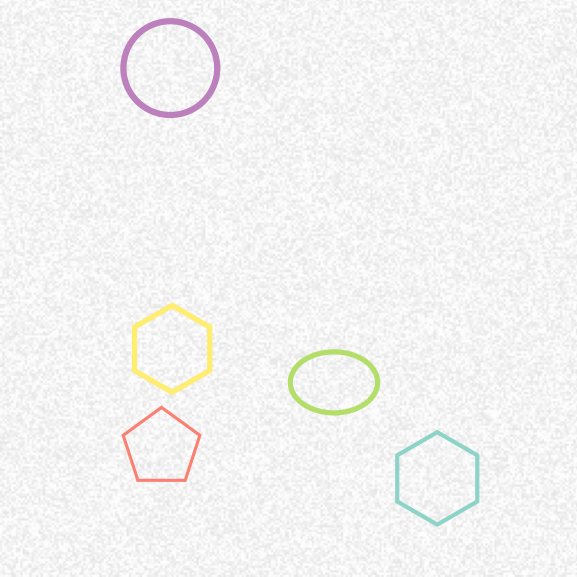[{"shape": "hexagon", "thickness": 2, "radius": 0.4, "center": [0.757, 0.171]}, {"shape": "pentagon", "thickness": 1.5, "radius": 0.35, "center": [0.28, 0.224]}, {"shape": "oval", "thickness": 2.5, "radius": 0.38, "center": [0.578, 0.337]}, {"shape": "circle", "thickness": 3, "radius": 0.41, "center": [0.295, 0.881]}, {"shape": "hexagon", "thickness": 2.5, "radius": 0.38, "center": [0.298, 0.395]}]